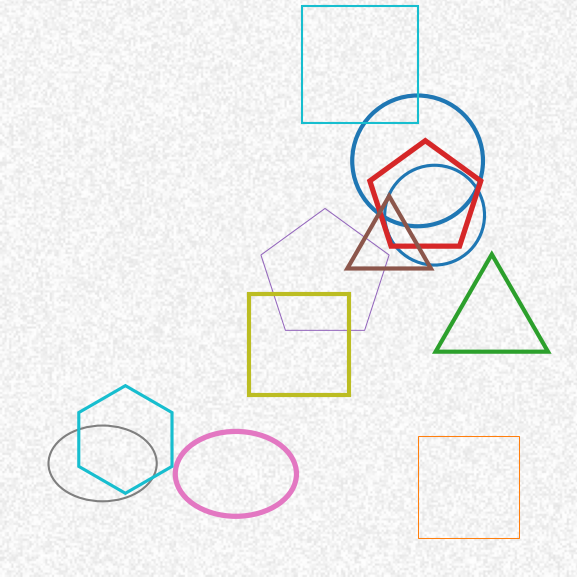[{"shape": "circle", "thickness": 1.5, "radius": 0.43, "center": [0.753, 0.627]}, {"shape": "circle", "thickness": 2, "radius": 0.57, "center": [0.723, 0.721]}, {"shape": "square", "thickness": 0.5, "radius": 0.44, "center": [0.812, 0.156]}, {"shape": "triangle", "thickness": 2, "radius": 0.56, "center": [0.852, 0.446]}, {"shape": "pentagon", "thickness": 2.5, "radius": 0.5, "center": [0.736, 0.655]}, {"shape": "pentagon", "thickness": 0.5, "radius": 0.58, "center": [0.563, 0.522]}, {"shape": "triangle", "thickness": 2, "radius": 0.42, "center": [0.674, 0.576]}, {"shape": "oval", "thickness": 2.5, "radius": 0.52, "center": [0.408, 0.179]}, {"shape": "oval", "thickness": 1, "radius": 0.47, "center": [0.178, 0.197]}, {"shape": "square", "thickness": 2, "radius": 0.44, "center": [0.518, 0.402]}, {"shape": "hexagon", "thickness": 1.5, "radius": 0.47, "center": [0.217, 0.238]}, {"shape": "square", "thickness": 1, "radius": 0.51, "center": [0.623, 0.887]}]